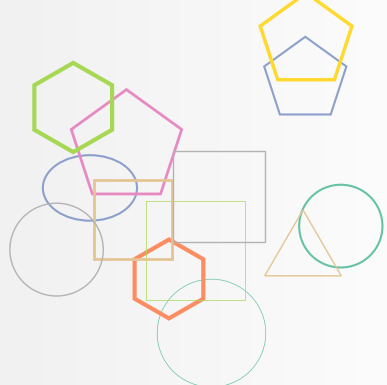[{"shape": "circle", "thickness": 1.5, "radius": 0.54, "center": [0.88, 0.413]}, {"shape": "circle", "thickness": 0.5, "radius": 0.7, "center": [0.546, 0.135]}, {"shape": "hexagon", "thickness": 3, "radius": 0.51, "center": [0.436, 0.275]}, {"shape": "pentagon", "thickness": 1.5, "radius": 0.56, "center": [0.788, 0.793]}, {"shape": "oval", "thickness": 1.5, "radius": 0.61, "center": [0.232, 0.512]}, {"shape": "pentagon", "thickness": 2, "radius": 0.75, "center": [0.326, 0.617]}, {"shape": "square", "thickness": 0.5, "radius": 0.64, "center": [0.505, 0.348]}, {"shape": "hexagon", "thickness": 3, "radius": 0.58, "center": [0.189, 0.721]}, {"shape": "pentagon", "thickness": 2.5, "radius": 0.62, "center": [0.79, 0.894]}, {"shape": "triangle", "thickness": 1, "radius": 0.57, "center": [0.782, 0.341]}, {"shape": "square", "thickness": 2, "radius": 0.51, "center": [0.343, 0.43]}, {"shape": "square", "thickness": 1, "radius": 0.59, "center": [0.566, 0.489]}, {"shape": "circle", "thickness": 1, "radius": 0.6, "center": [0.146, 0.352]}]